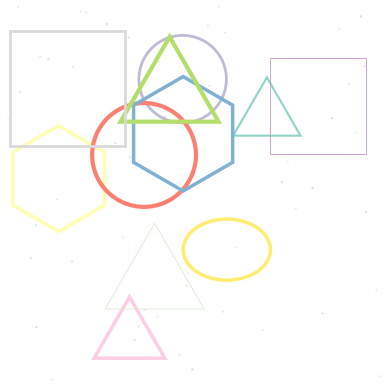[{"shape": "triangle", "thickness": 1.5, "radius": 0.51, "center": [0.693, 0.698]}, {"shape": "hexagon", "thickness": 2.5, "radius": 0.69, "center": [0.152, 0.536]}, {"shape": "circle", "thickness": 2, "radius": 0.57, "center": [0.474, 0.794]}, {"shape": "circle", "thickness": 3, "radius": 0.67, "center": [0.374, 0.598]}, {"shape": "hexagon", "thickness": 2.5, "radius": 0.74, "center": [0.476, 0.653]}, {"shape": "triangle", "thickness": 3, "radius": 0.73, "center": [0.44, 0.757]}, {"shape": "triangle", "thickness": 2.5, "radius": 0.53, "center": [0.336, 0.123]}, {"shape": "square", "thickness": 2, "radius": 0.75, "center": [0.176, 0.77]}, {"shape": "square", "thickness": 0.5, "radius": 0.62, "center": [0.826, 0.726]}, {"shape": "triangle", "thickness": 0.5, "radius": 0.74, "center": [0.402, 0.272]}, {"shape": "oval", "thickness": 2.5, "radius": 0.57, "center": [0.589, 0.352]}]